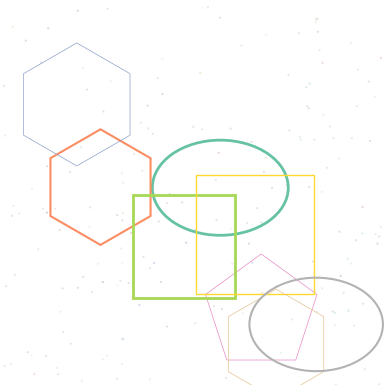[{"shape": "oval", "thickness": 2, "radius": 0.88, "center": [0.572, 0.512]}, {"shape": "hexagon", "thickness": 1.5, "radius": 0.75, "center": [0.261, 0.514]}, {"shape": "hexagon", "thickness": 0.5, "radius": 0.8, "center": [0.199, 0.729]}, {"shape": "pentagon", "thickness": 0.5, "radius": 0.76, "center": [0.679, 0.188]}, {"shape": "square", "thickness": 2, "radius": 0.67, "center": [0.478, 0.361]}, {"shape": "square", "thickness": 1, "radius": 0.77, "center": [0.662, 0.391]}, {"shape": "hexagon", "thickness": 0.5, "radius": 0.71, "center": [0.717, 0.106]}, {"shape": "oval", "thickness": 1.5, "radius": 0.87, "center": [0.821, 0.157]}]